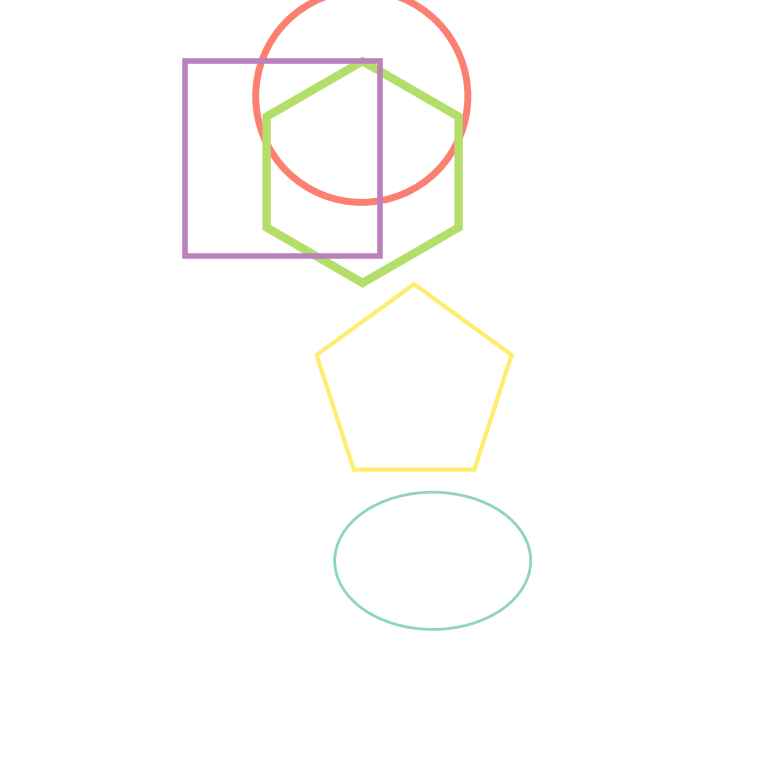[{"shape": "oval", "thickness": 1, "radius": 0.64, "center": [0.562, 0.272]}, {"shape": "circle", "thickness": 2.5, "radius": 0.69, "center": [0.47, 0.875]}, {"shape": "hexagon", "thickness": 3, "radius": 0.72, "center": [0.471, 0.777]}, {"shape": "square", "thickness": 2, "radius": 0.63, "center": [0.367, 0.794]}, {"shape": "pentagon", "thickness": 1.5, "radius": 0.67, "center": [0.538, 0.498]}]